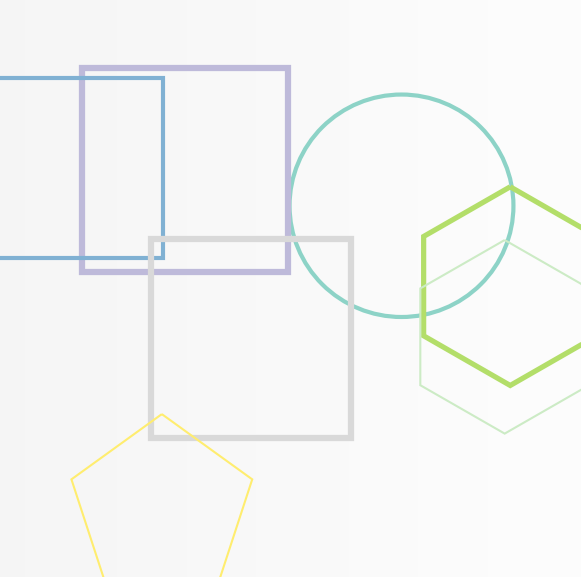[{"shape": "circle", "thickness": 2, "radius": 0.96, "center": [0.691, 0.643]}, {"shape": "square", "thickness": 3, "radius": 0.89, "center": [0.318, 0.704]}, {"shape": "square", "thickness": 2, "radius": 0.78, "center": [0.126, 0.708]}, {"shape": "hexagon", "thickness": 2.5, "radius": 0.86, "center": [0.878, 0.504]}, {"shape": "square", "thickness": 3, "radius": 0.86, "center": [0.432, 0.412]}, {"shape": "hexagon", "thickness": 1, "radius": 0.84, "center": [0.868, 0.416]}, {"shape": "pentagon", "thickness": 1, "radius": 0.82, "center": [0.278, 0.119]}]